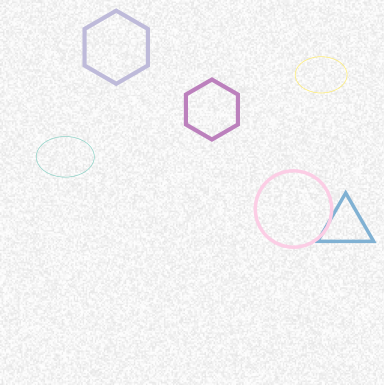[{"shape": "oval", "thickness": 0.5, "radius": 0.38, "center": [0.17, 0.593]}, {"shape": "hexagon", "thickness": 3, "radius": 0.47, "center": [0.302, 0.877]}, {"shape": "triangle", "thickness": 2.5, "radius": 0.42, "center": [0.898, 0.415]}, {"shape": "circle", "thickness": 2.5, "radius": 0.5, "center": [0.762, 0.457]}, {"shape": "hexagon", "thickness": 3, "radius": 0.39, "center": [0.55, 0.716]}, {"shape": "oval", "thickness": 0.5, "radius": 0.34, "center": [0.834, 0.806]}]